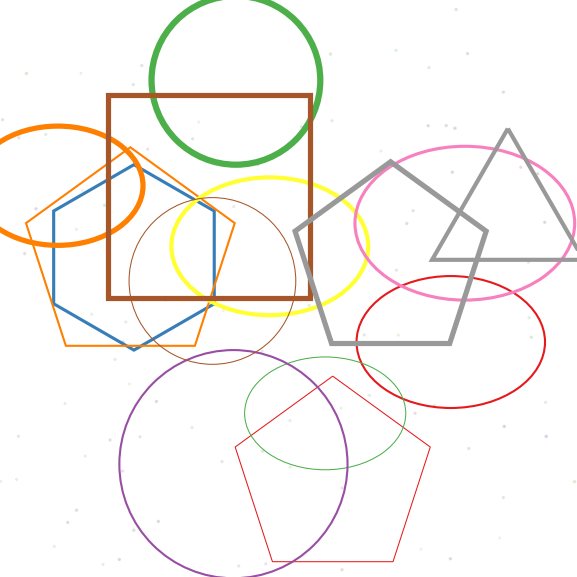[{"shape": "pentagon", "thickness": 0.5, "radius": 0.89, "center": [0.576, 0.17]}, {"shape": "oval", "thickness": 1, "radius": 0.82, "center": [0.781, 0.407]}, {"shape": "hexagon", "thickness": 1.5, "radius": 0.8, "center": [0.232, 0.553]}, {"shape": "circle", "thickness": 3, "radius": 0.73, "center": [0.409, 0.86]}, {"shape": "oval", "thickness": 0.5, "radius": 0.7, "center": [0.563, 0.283]}, {"shape": "circle", "thickness": 1, "radius": 0.99, "center": [0.404, 0.195]}, {"shape": "oval", "thickness": 2.5, "radius": 0.74, "center": [0.1, 0.678]}, {"shape": "pentagon", "thickness": 1, "radius": 0.95, "center": [0.226, 0.554]}, {"shape": "oval", "thickness": 2, "radius": 0.85, "center": [0.467, 0.573]}, {"shape": "square", "thickness": 2.5, "radius": 0.88, "center": [0.362, 0.658]}, {"shape": "circle", "thickness": 0.5, "radius": 0.72, "center": [0.368, 0.513]}, {"shape": "oval", "thickness": 1.5, "radius": 0.95, "center": [0.805, 0.613]}, {"shape": "pentagon", "thickness": 2.5, "radius": 0.87, "center": [0.676, 0.545]}, {"shape": "triangle", "thickness": 2, "radius": 0.76, "center": [0.879, 0.625]}]